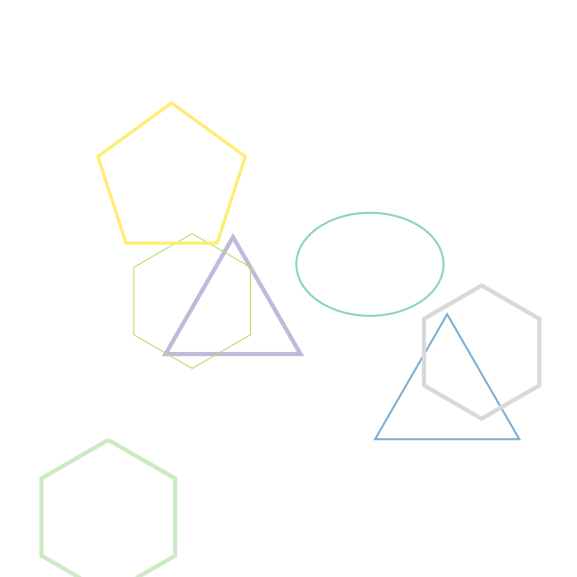[{"shape": "oval", "thickness": 1, "radius": 0.64, "center": [0.641, 0.541]}, {"shape": "triangle", "thickness": 2, "radius": 0.67, "center": [0.403, 0.454]}, {"shape": "triangle", "thickness": 1, "radius": 0.72, "center": [0.774, 0.311]}, {"shape": "hexagon", "thickness": 0.5, "radius": 0.58, "center": [0.333, 0.478]}, {"shape": "hexagon", "thickness": 2, "radius": 0.58, "center": [0.834, 0.389]}, {"shape": "hexagon", "thickness": 2, "radius": 0.67, "center": [0.188, 0.104]}, {"shape": "pentagon", "thickness": 1.5, "radius": 0.67, "center": [0.297, 0.687]}]